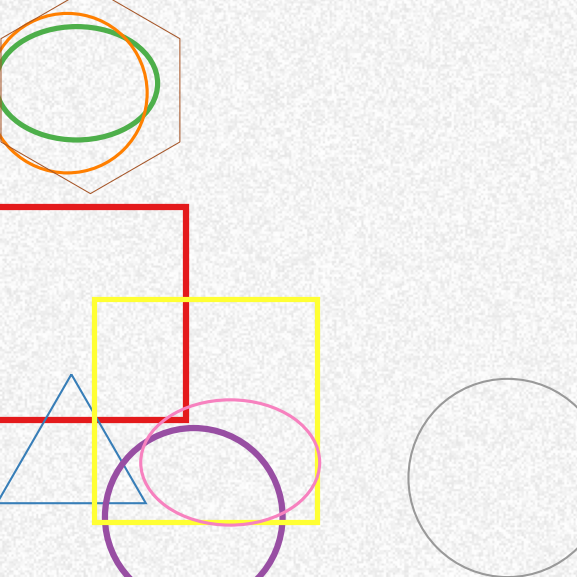[{"shape": "square", "thickness": 3, "radius": 0.92, "center": [0.138, 0.456]}, {"shape": "triangle", "thickness": 1, "radius": 0.74, "center": [0.124, 0.202]}, {"shape": "oval", "thickness": 2.5, "radius": 0.7, "center": [0.133, 0.855]}, {"shape": "circle", "thickness": 3, "radius": 0.77, "center": [0.336, 0.104]}, {"shape": "circle", "thickness": 1.5, "radius": 0.69, "center": [0.117, 0.838]}, {"shape": "square", "thickness": 2.5, "radius": 0.96, "center": [0.356, 0.288]}, {"shape": "hexagon", "thickness": 0.5, "radius": 0.89, "center": [0.157, 0.843]}, {"shape": "oval", "thickness": 1.5, "radius": 0.77, "center": [0.399, 0.198]}, {"shape": "circle", "thickness": 1, "radius": 0.86, "center": [0.879, 0.171]}]